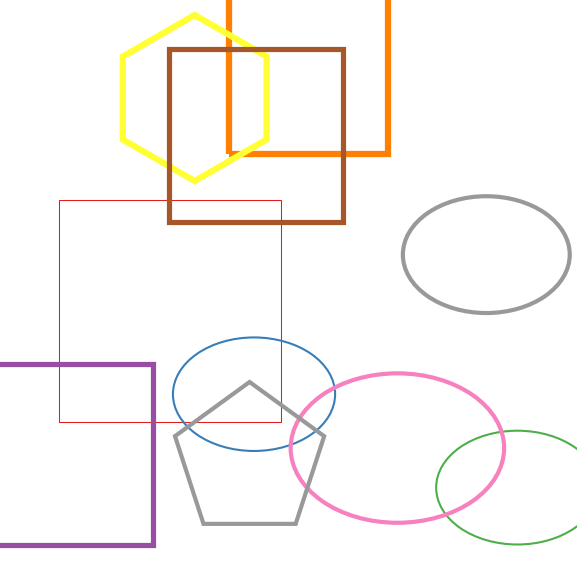[{"shape": "square", "thickness": 0.5, "radius": 0.96, "center": [0.294, 0.46]}, {"shape": "oval", "thickness": 1, "radius": 0.7, "center": [0.44, 0.317]}, {"shape": "oval", "thickness": 1, "radius": 0.7, "center": [0.896, 0.155]}, {"shape": "square", "thickness": 2.5, "radius": 0.79, "center": [0.108, 0.212]}, {"shape": "square", "thickness": 3, "radius": 0.69, "center": [0.534, 0.869]}, {"shape": "hexagon", "thickness": 3, "radius": 0.72, "center": [0.337, 0.829]}, {"shape": "square", "thickness": 2.5, "radius": 0.75, "center": [0.443, 0.765]}, {"shape": "oval", "thickness": 2, "radius": 0.92, "center": [0.688, 0.223]}, {"shape": "oval", "thickness": 2, "radius": 0.72, "center": [0.842, 0.558]}, {"shape": "pentagon", "thickness": 2, "radius": 0.68, "center": [0.432, 0.202]}]